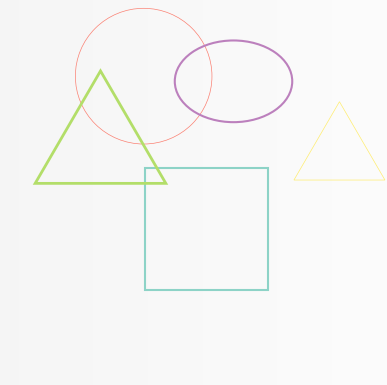[{"shape": "square", "thickness": 1.5, "radius": 0.79, "center": [0.533, 0.405]}, {"shape": "circle", "thickness": 0.5, "radius": 0.88, "center": [0.371, 0.802]}, {"shape": "triangle", "thickness": 2, "radius": 0.97, "center": [0.259, 0.621]}, {"shape": "oval", "thickness": 1.5, "radius": 0.76, "center": [0.603, 0.789]}, {"shape": "triangle", "thickness": 0.5, "radius": 0.68, "center": [0.876, 0.6]}]